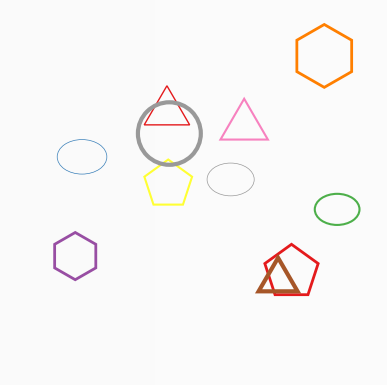[{"shape": "triangle", "thickness": 1, "radius": 0.34, "center": [0.431, 0.71]}, {"shape": "pentagon", "thickness": 2, "radius": 0.36, "center": [0.752, 0.293]}, {"shape": "oval", "thickness": 0.5, "radius": 0.32, "center": [0.212, 0.593]}, {"shape": "oval", "thickness": 1.5, "radius": 0.29, "center": [0.87, 0.456]}, {"shape": "hexagon", "thickness": 2, "radius": 0.31, "center": [0.194, 0.335]}, {"shape": "hexagon", "thickness": 2, "radius": 0.41, "center": [0.837, 0.855]}, {"shape": "pentagon", "thickness": 1.5, "radius": 0.32, "center": [0.434, 0.521]}, {"shape": "triangle", "thickness": 3, "radius": 0.29, "center": [0.718, 0.272]}, {"shape": "triangle", "thickness": 1.5, "radius": 0.35, "center": [0.63, 0.673]}, {"shape": "circle", "thickness": 3, "radius": 0.41, "center": [0.437, 0.653]}, {"shape": "oval", "thickness": 0.5, "radius": 0.3, "center": [0.595, 0.534]}]